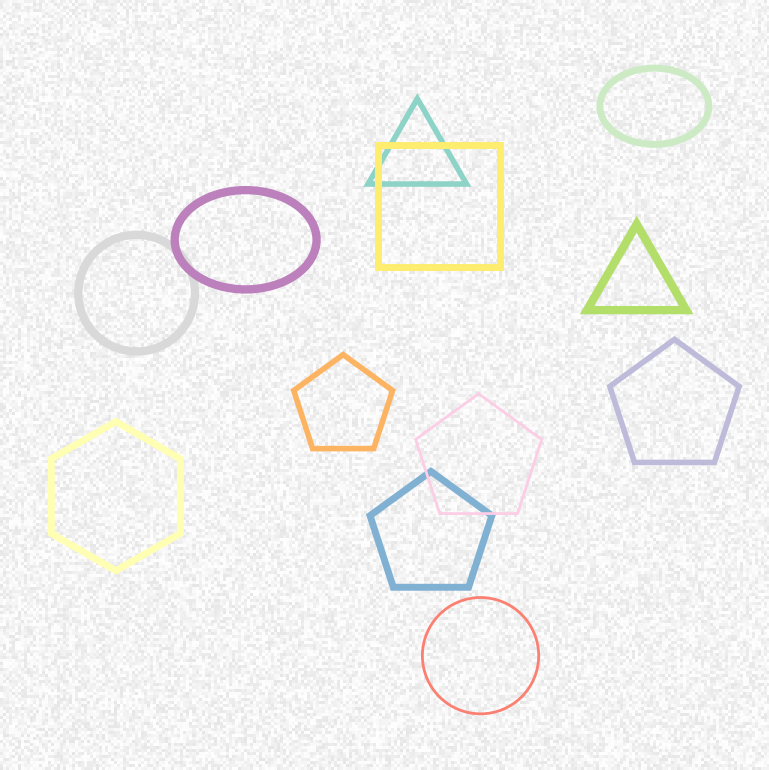[{"shape": "triangle", "thickness": 2, "radius": 0.37, "center": [0.542, 0.798]}, {"shape": "hexagon", "thickness": 2.5, "radius": 0.48, "center": [0.15, 0.356]}, {"shape": "pentagon", "thickness": 2, "radius": 0.44, "center": [0.876, 0.471]}, {"shape": "circle", "thickness": 1, "radius": 0.38, "center": [0.624, 0.148]}, {"shape": "pentagon", "thickness": 2.5, "radius": 0.42, "center": [0.56, 0.305]}, {"shape": "pentagon", "thickness": 2, "radius": 0.34, "center": [0.446, 0.472]}, {"shape": "triangle", "thickness": 3, "radius": 0.37, "center": [0.827, 0.634]}, {"shape": "pentagon", "thickness": 1, "radius": 0.43, "center": [0.622, 0.403]}, {"shape": "circle", "thickness": 3, "radius": 0.38, "center": [0.177, 0.619]}, {"shape": "oval", "thickness": 3, "radius": 0.46, "center": [0.319, 0.689]}, {"shape": "oval", "thickness": 2.5, "radius": 0.35, "center": [0.85, 0.862]}, {"shape": "square", "thickness": 2.5, "radius": 0.4, "center": [0.57, 0.732]}]